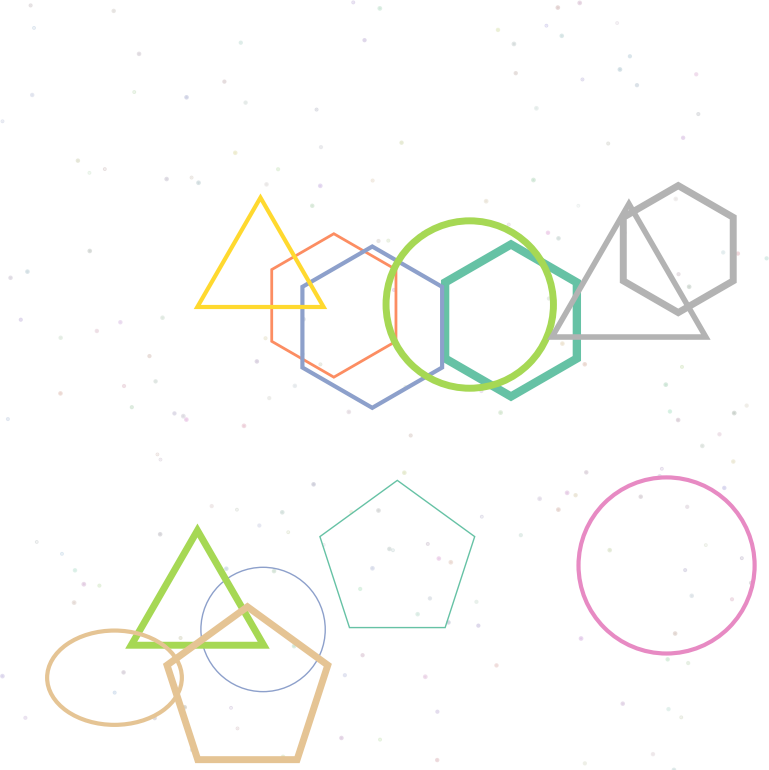[{"shape": "pentagon", "thickness": 0.5, "radius": 0.53, "center": [0.516, 0.27]}, {"shape": "hexagon", "thickness": 3, "radius": 0.49, "center": [0.664, 0.584]}, {"shape": "hexagon", "thickness": 1, "radius": 0.47, "center": [0.434, 0.603]}, {"shape": "hexagon", "thickness": 1.5, "radius": 0.52, "center": [0.483, 0.575]}, {"shape": "circle", "thickness": 0.5, "radius": 0.4, "center": [0.342, 0.183]}, {"shape": "circle", "thickness": 1.5, "radius": 0.57, "center": [0.866, 0.266]}, {"shape": "circle", "thickness": 2.5, "radius": 0.54, "center": [0.61, 0.605]}, {"shape": "triangle", "thickness": 2.5, "radius": 0.5, "center": [0.256, 0.212]}, {"shape": "triangle", "thickness": 1.5, "radius": 0.47, "center": [0.338, 0.649]}, {"shape": "pentagon", "thickness": 2.5, "radius": 0.55, "center": [0.321, 0.102]}, {"shape": "oval", "thickness": 1.5, "radius": 0.44, "center": [0.149, 0.12]}, {"shape": "hexagon", "thickness": 2.5, "radius": 0.41, "center": [0.881, 0.676]}, {"shape": "triangle", "thickness": 2, "radius": 0.58, "center": [0.817, 0.62]}]